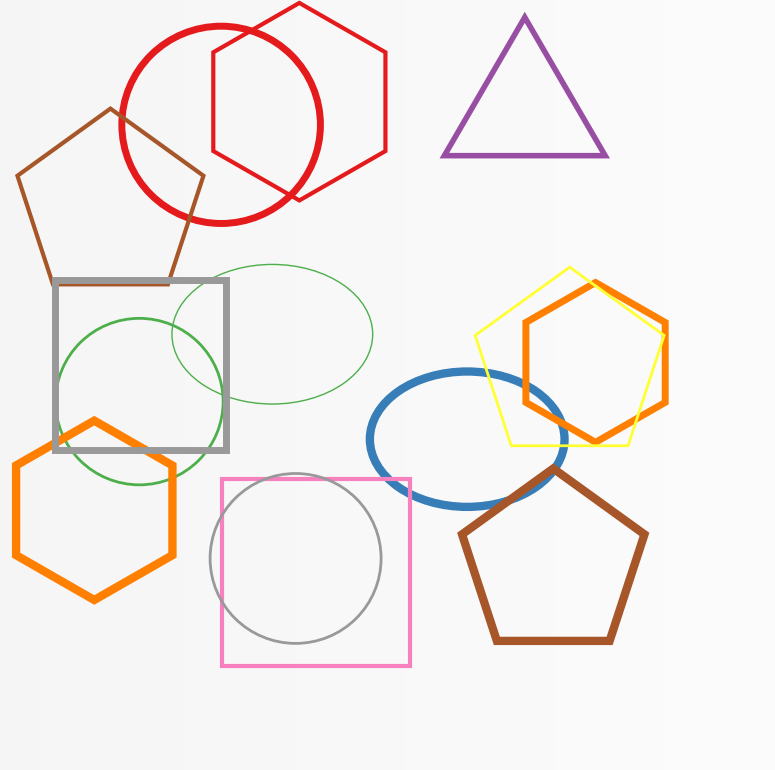[{"shape": "circle", "thickness": 2.5, "radius": 0.64, "center": [0.285, 0.838]}, {"shape": "hexagon", "thickness": 1.5, "radius": 0.64, "center": [0.386, 0.868]}, {"shape": "oval", "thickness": 3, "radius": 0.63, "center": [0.603, 0.43]}, {"shape": "oval", "thickness": 0.5, "radius": 0.65, "center": [0.351, 0.566]}, {"shape": "circle", "thickness": 1, "radius": 0.54, "center": [0.18, 0.478]}, {"shape": "triangle", "thickness": 2, "radius": 0.6, "center": [0.677, 0.858]}, {"shape": "hexagon", "thickness": 2.5, "radius": 0.52, "center": [0.768, 0.529]}, {"shape": "hexagon", "thickness": 3, "radius": 0.58, "center": [0.122, 0.337]}, {"shape": "pentagon", "thickness": 1, "radius": 0.64, "center": [0.735, 0.525]}, {"shape": "pentagon", "thickness": 1.5, "radius": 0.63, "center": [0.143, 0.733]}, {"shape": "pentagon", "thickness": 3, "radius": 0.62, "center": [0.714, 0.268]}, {"shape": "square", "thickness": 1.5, "radius": 0.61, "center": [0.408, 0.256]}, {"shape": "circle", "thickness": 1, "radius": 0.55, "center": [0.381, 0.275]}, {"shape": "square", "thickness": 2.5, "radius": 0.55, "center": [0.182, 0.526]}]